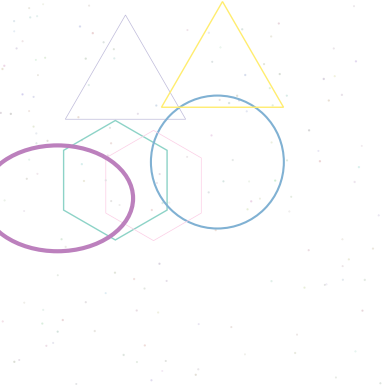[{"shape": "hexagon", "thickness": 1, "radius": 0.78, "center": [0.3, 0.532]}, {"shape": "triangle", "thickness": 0.5, "radius": 0.9, "center": [0.326, 0.781]}, {"shape": "circle", "thickness": 1.5, "radius": 0.86, "center": [0.565, 0.579]}, {"shape": "hexagon", "thickness": 0.5, "radius": 0.72, "center": [0.399, 0.518]}, {"shape": "oval", "thickness": 3, "radius": 0.98, "center": [0.149, 0.485]}, {"shape": "triangle", "thickness": 1, "radius": 0.92, "center": [0.578, 0.813]}]